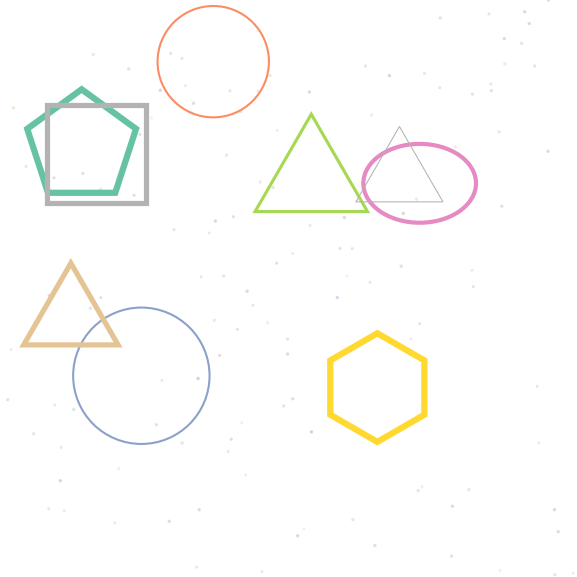[{"shape": "pentagon", "thickness": 3, "radius": 0.5, "center": [0.141, 0.745]}, {"shape": "circle", "thickness": 1, "radius": 0.48, "center": [0.369, 0.892]}, {"shape": "circle", "thickness": 1, "radius": 0.59, "center": [0.245, 0.348]}, {"shape": "oval", "thickness": 2, "radius": 0.49, "center": [0.727, 0.682]}, {"shape": "triangle", "thickness": 1.5, "radius": 0.56, "center": [0.539, 0.689]}, {"shape": "hexagon", "thickness": 3, "radius": 0.47, "center": [0.653, 0.328]}, {"shape": "triangle", "thickness": 2.5, "radius": 0.47, "center": [0.123, 0.449]}, {"shape": "square", "thickness": 2.5, "radius": 0.43, "center": [0.167, 0.733]}, {"shape": "triangle", "thickness": 0.5, "radius": 0.44, "center": [0.692, 0.693]}]